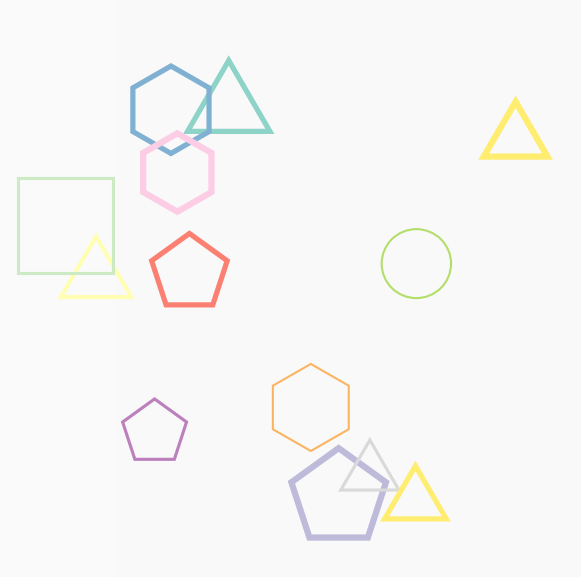[{"shape": "triangle", "thickness": 2.5, "radius": 0.41, "center": [0.394, 0.813]}, {"shape": "triangle", "thickness": 2, "radius": 0.35, "center": [0.165, 0.52]}, {"shape": "pentagon", "thickness": 3, "radius": 0.43, "center": [0.583, 0.138]}, {"shape": "pentagon", "thickness": 2.5, "radius": 0.34, "center": [0.326, 0.526]}, {"shape": "hexagon", "thickness": 2.5, "radius": 0.38, "center": [0.294, 0.809]}, {"shape": "hexagon", "thickness": 1, "radius": 0.38, "center": [0.535, 0.294]}, {"shape": "circle", "thickness": 1, "radius": 0.3, "center": [0.716, 0.543]}, {"shape": "hexagon", "thickness": 3, "radius": 0.34, "center": [0.305, 0.7]}, {"shape": "triangle", "thickness": 1.5, "radius": 0.29, "center": [0.636, 0.179]}, {"shape": "pentagon", "thickness": 1.5, "radius": 0.29, "center": [0.266, 0.251]}, {"shape": "square", "thickness": 1.5, "radius": 0.41, "center": [0.113, 0.609]}, {"shape": "triangle", "thickness": 2.5, "radius": 0.31, "center": [0.715, 0.131]}, {"shape": "triangle", "thickness": 3, "radius": 0.32, "center": [0.887, 0.76]}]